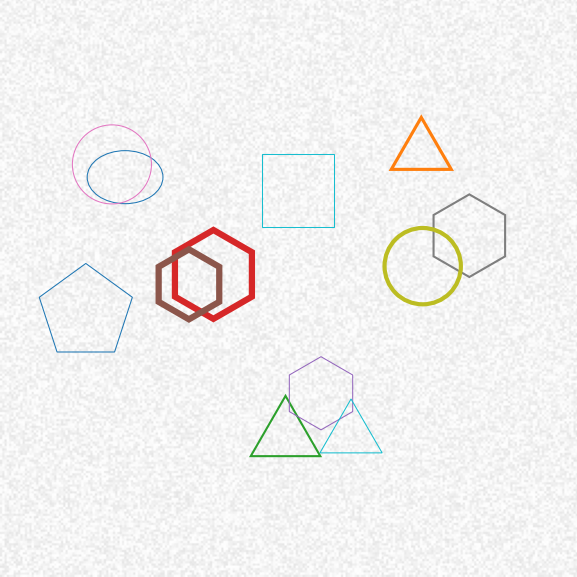[{"shape": "oval", "thickness": 0.5, "radius": 0.33, "center": [0.217, 0.692]}, {"shape": "pentagon", "thickness": 0.5, "radius": 0.42, "center": [0.149, 0.458]}, {"shape": "triangle", "thickness": 1.5, "radius": 0.3, "center": [0.73, 0.736]}, {"shape": "triangle", "thickness": 1, "radius": 0.35, "center": [0.494, 0.244]}, {"shape": "hexagon", "thickness": 3, "radius": 0.38, "center": [0.37, 0.524]}, {"shape": "hexagon", "thickness": 0.5, "radius": 0.32, "center": [0.556, 0.318]}, {"shape": "hexagon", "thickness": 3, "radius": 0.3, "center": [0.327, 0.507]}, {"shape": "circle", "thickness": 0.5, "radius": 0.34, "center": [0.194, 0.714]}, {"shape": "hexagon", "thickness": 1, "radius": 0.36, "center": [0.813, 0.591]}, {"shape": "circle", "thickness": 2, "radius": 0.33, "center": [0.732, 0.538]}, {"shape": "square", "thickness": 0.5, "radius": 0.31, "center": [0.516, 0.67]}, {"shape": "triangle", "thickness": 0.5, "radius": 0.31, "center": [0.608, 0.246]}]